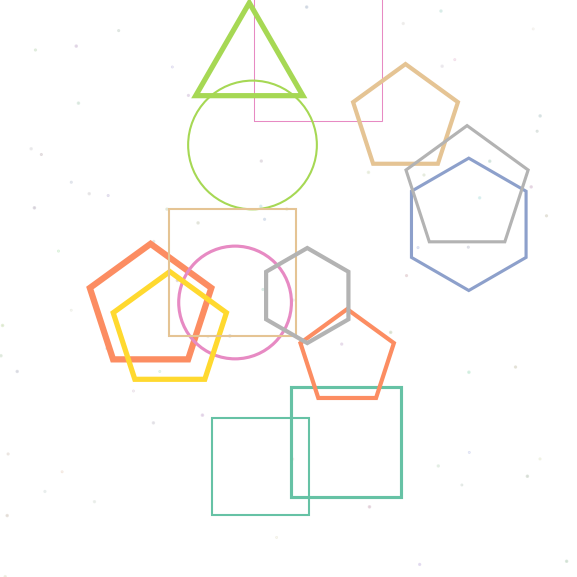[{"shape": "square", "thickness": 1.5, "radius": 0.48, "center": [0.6, 0.233]}, {"shape": "square", "thickness": 1, "radius": 0.42, "center": [0.451, 0.192]}, {"shape": "pentagon", "thickness": 2, "radius": 0.43, "center": [0.601, 0.379]}, {"shape": "pentagon", "thickness": 3, "radius": 0.55, "center": [0.261, 0.466]}, {"shape": "hexagon", "thickness": 1.5, "radius": 0.57, "center": [0.812, 0.611]}, {"shape": "circle", "thickness": 1.5, "radius": 0.49, "center": [0.407, 0.475]}, {"shape": "square", "thickness": 0.5, "radius": 0.55, "center": [0.55, 0.9]}, {"shape": "circle", "thickness": 1, "radius": 0.56, "center": [0.437, 0.748]}, {"shape": "triangle", "thickness": 2.5, "radius": 0.54, "center": [0.432, 0.887]}, {"shape": "pentagon", "thickness": 2.5, "radius": 0.52, "center": [0.294, 0.426]}, {"shape": "pentagon", "thickness": 2, "radius": 0.48, "center": [0.702, 0.793]}, {"shape": "square", "thickness": 1, "radius": 0.55, "center": [0.402, 0.527]}, {"shape": "hexagon", "thickness": 2, "radius": 0.41, "center": [0.532, 0.487]}, {"shape": "pentagon", "thickness": 1.5, "radius": 0.56, "center": [0.809, 0.67]}]